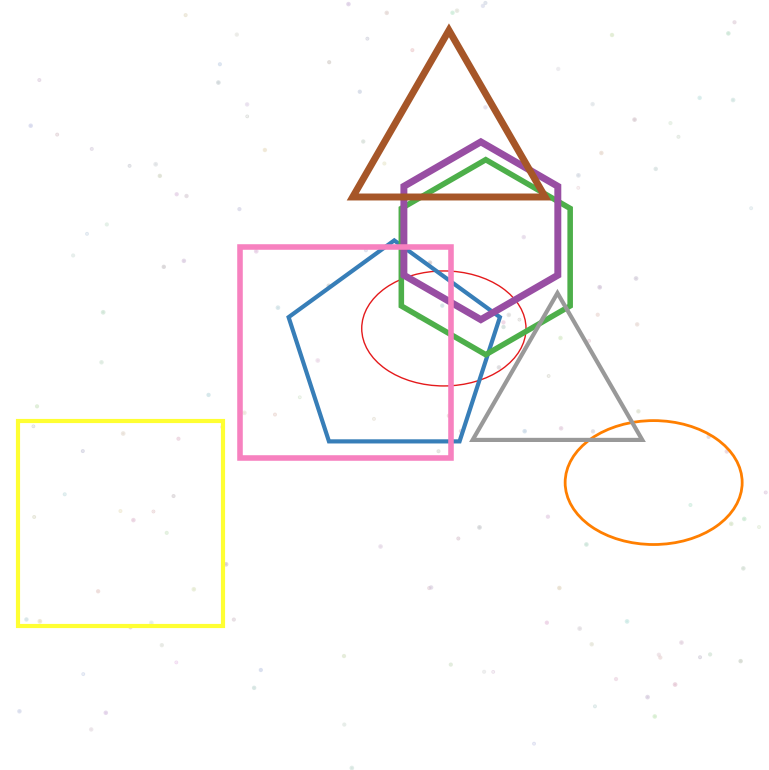[{"shape": "oval", "thickness": 0.5, "radius": 0.53, "center": [0.576, 0.573]}, {"shape": "pentagon", "thickness": 1.5, "radius": 0.72, "center": [0.512, 0.543]}, {"shape": "hexagon", "thickness": 2, "radius": 0.63, "center": [0.631, 0.666]}, {"shape": "hexagon", "thickness": 2.5, "radius": 0.58, "center": [0.624, 0.7]}, {"shape": "oval", "thickness": 1, "radius": 0.57, "center": [0.849, 0.373]}, {"shape": "square", "thickness": 1.5, "radius": 0.66, "center": [0.156, 0.32]}, {"shape": "triangle", "thickness": 2.5, "radius": 0.72, "center": [0.583, 0.816]}, {"shape": "square", "thickness": 2, "radius": 0.68, "center": [0.448, 0.542]}, {"shape": "triangle", "thickness": 1.5, "radius": 0.64, "center": [0.724, 0.492]}]